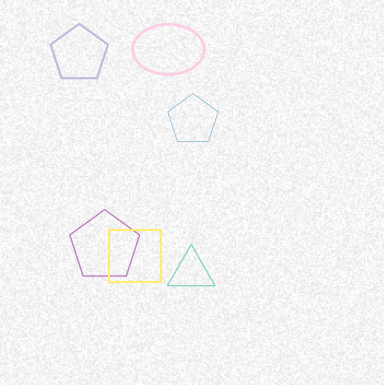[{"shape": "triangle", "thickness": 1, "radius": 0.36, "center": [0.497, 0.294]}, {"shape": "pentagon", "thickness": 1.5, "radius": 0.39, "center": [0.206, 0.86]}, {"shape": "pentagon", "thickness": 0.5, "radius": 0.34, "center": [0.501, 0.688]}, {"shape": "oval", "thickness": 2, "radius": 0.47, "center": [0.437, 0.872]}, {"shape": "pentagon", "thickness": 1, "radius": 0.48, "center": [0.272, 0.36]}, {"shape": "square", "thickness": 1.5, "radius": 0.34, "center": [0.351, 0.335]}]